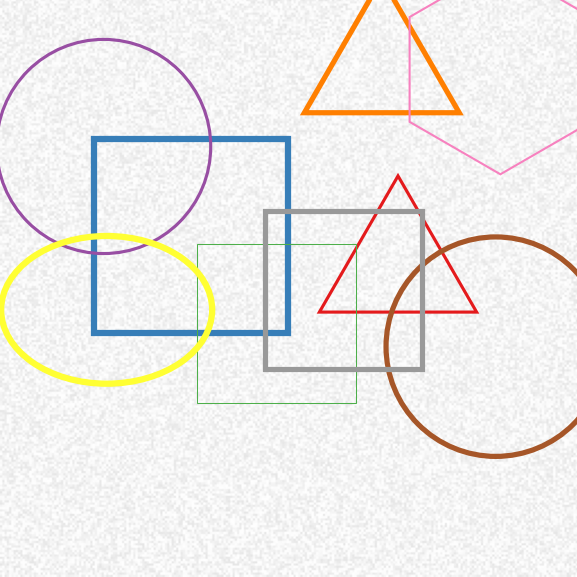[{"shape": "triangle", "thickness": 1.5, "radius": 0.79, "center": [0.689, 0.537]}, {"shape": "square", "thickness": 3, "radius": 0.84, "center": [0.331, 0.59]}, {"shape": "square", "thickness": 0.5, "radius": 0.69, "center": [0.478, 0.438]}, {"shape": "circle", "thickness": 1.5, "radius": 0.93, "center": [0.179, 0.746]}, {"shape": "triangle", "thickness": 2.5, "radius": 0.77, "center": [0.661, 0.881]}, {"shape": "oval", "thickness": 3, "radius": 0.91, "center": [0.185, 0.463]}, {"shape": "circle", "thickness": 2.5, "radius": 0.95, "center": [0.858, 0.399]}, {"shape": "hexagon", "thickness": 1, "radius": 0.91, "center": [0.866, 0.879]}, {"shape": "square", "thickness": 2.5, "radius": 0.68, "center": [0.595, 0.497]}]